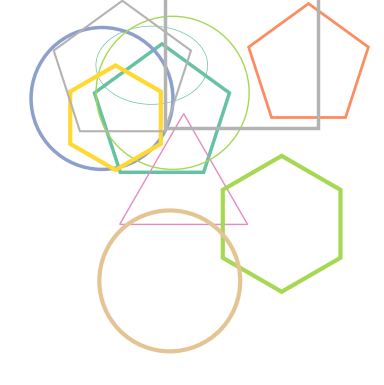[{"shape": "oval", "thickness": 0.5, "radius": 0.73, "center": [0.394, 0.83]}, {"shape": "pentagon", "thickness": 2.5, "radius": 0.92, "center": [0.421, 0.702]}, {"shape": "pentagon", "thickness": 2, "radius": 0.82, "center": [0.801, 0.827]}, {"shape": "circle", "thickness": 2.5, "radius": 0.92, "center": [0.265, 0.744]}, {"shape": "triangle", "thickness": 1, "radius": 0.96, "center": [0.477, 0.513]}, {"shape": "hexagon", "thickness": 3, "radius": 0.88, "center": [0.732, 0.419]}, {"shape": "circle", "thickness": 1, "radius": 0.99, "center": [0.448, 0.759]}, {"shape": "hexagon", "thickness": 3, "radius": 0.68, "center": [0.3, 0.694]}, {"shape": "circle", "thickness": 3, "radius": 0.91, "center": [0.441, 0.27]}, {"shape": "square", "thickness": 2.5, "radius": 1.0, "center": [0.627, 0.866]}, {"shape": "pentagon", "thickness": 1.5, "radius": 0.94, "center": [0.318, 0.811]}]